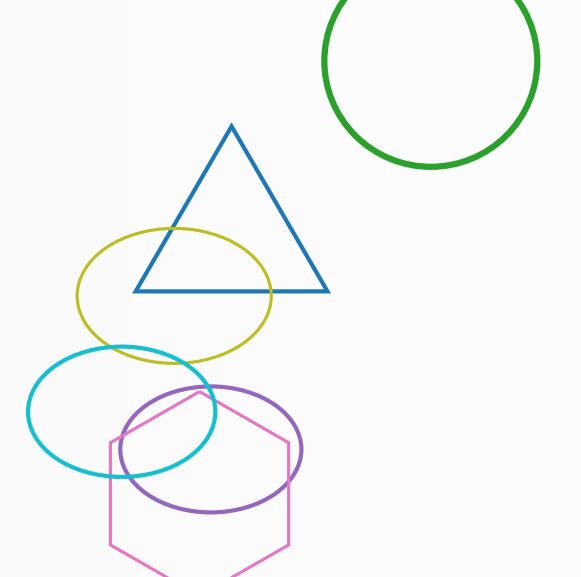[{"shape": "triangle", "thickness": 2, "radius": 0.95, "center": [0.398, 0.59]}, {"shape": "circle", "thickness": 3, "radius": 0.92, "center": [0.741, 0.893]}, {"shape": "oval", "thickness": 2, "radius": 0.78, "center": [0.363, 0.221]}, {"shape": "hexagon", "thickness": 1.5, "radius": 0.89, "center": [0.343, 0.144]}, {"shape": "oval", "thickness": 1.5, "radius": 0.83, "center": [0.3, 0.487]}, {"shape": "oval", "thickness": 2, "radius": 0.81, "center": [0.209, 0.286]}]